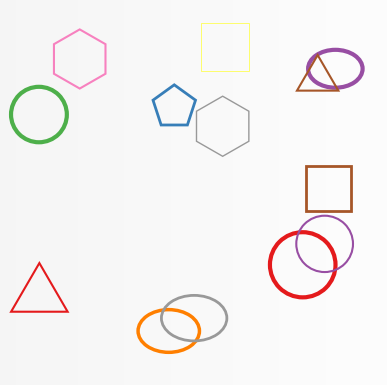[{"shape": "triangle", "thickness": 1.5, "radius": 0.42, "center": [0.102, 0.232]}, {"shape": "circle", "thickness": 3, "radius": 0.42, "center": [0.781, 0.312]}, {"shape": "pentagon", "thickness": 2, "radius": 0.29, "center": [0.45, 0.722]}, {"shape": "circle", "thickness": 3, "radius": 0.36, "center": [0.1, 0.703]}, {"shape": "oval", "thickness": 3, "radius": 0.35, "center": [0.865, 0.821]}, {"shape": "circle", "thickness": 1.5, "radius": 0.37, "center": [0.838, 0.367]}, {"shape": "oval", "thickness": 2.5, "radius": 0.4, "center": [0.436, 0.14]}, {"shape": "square", "thickness": 0.5, "radius": 0.31, "center": [0.58, 0.878]}, {"shape": "triangle", "thickness": 1.5, "radius": 0.31, "center": [0.82, 0.795]}, {"shape": "square", "thickness": 2, "radius": 0.29, "center": [0.848, 0.511]}, {"shape": "hexagon", "thickness": 1.5, "radius": 0.38, "center": [0.206, 0.847]}, {"shape": "oval", "thickness": 2, "radius": 0.42, "center": [0.501, 0.174]}, {"shape": "hexagon", "thickness": 1, "radius": 0.39, "center": [0.575, 0.672]}]